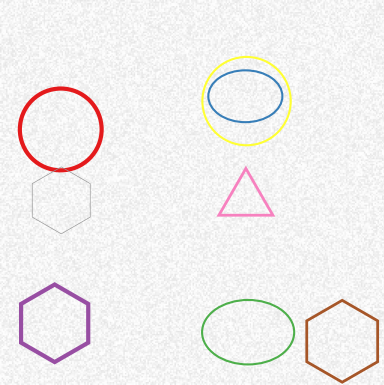[{"shape": "circle", "thickness": 3, "radius": 0.53, "center": [0.158, 0.664]}, {"shape": "oval", "thickness": 1.5, "radius": 0.48, "center": [0.637, 0.75]}, {"shape": "oval", "thickness": 1.5, "radius": 0.6, "center": [0.645, 0.137]}, {"shape": "hexagon", "thickness": 3, "radius": 0.5, "center": [0.142, 0.16]}, {"shape": "circle", "thickness": 1.5, "radius": 0.57, "center": [0.64, 0.737]}, {"shape": "hexagon", "thickness": 2, "radius": 0.53, "center": [0.889, 0.114]}, {"shape": "triangle", "thickness": 2, "radius": 0.4, "center": [0.639, 0.481]}, {"shape": "hexagon", "thickness": 0.5, "radius": 0.43, "center": [0.159, 0.48]}]